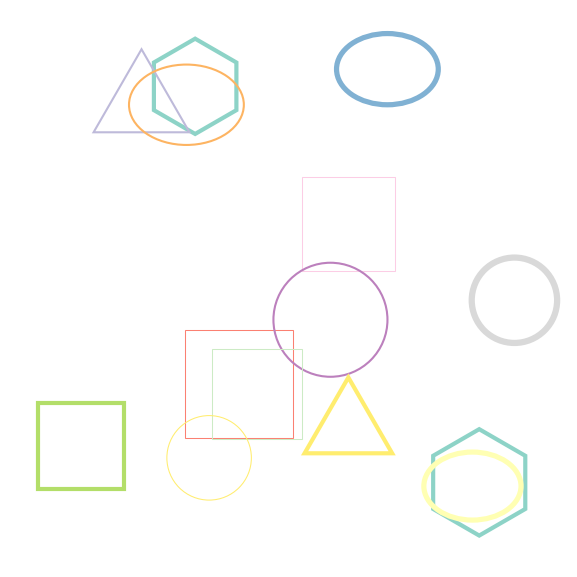[{"shape": "hexagon", "thickness": 2, "radius": 0.41, "center": [0.338, 0.85]}, {"shape": "hexagon", "thickness": 2, "radius": 0.46, "center": [0.83, 0.164]}, {"shape": "oval", "thickness": 2.5, "radius": 0.42, "center": [0.818, 0.157]}, {"shape": "triangle", "thickness": 1, "radius": 0.48, "center": [0.245, 0.818]}, {"shape": "square", "thickness": 0.5, "radius": 0.47, "center": [0.414, 0.334]}, {"shape": "oval", "thickness": 2.5, "radius": 0.44, "center": [0.671, 0.879]}, {"shape": "oval", "thickness": 1, "radius": 0.5, "center": [0.323, 0.818]}, {"shape": "square", "thickness": 2, "radius": 0.37, "center": [0.14, 0.227]}, {"shape": "square", "thickness": 0.5, "radius": 0.4, "center": [0.604, 0.611]}, {"shape": "circle", "thickness": 3, "radius": 0.37, "center": [0.891, 0.479]}, {"shape": "circle", "thickness": 1, "radius": 0.49, "center": [0.572, 0.445]}, {"shape": "square", "thickness": 0.5, "radius": 0.39, "center": [0.445, 0.317]}, {"shape": "triangle", "thickness": 2, "radius": 0.44, "center": [0.603, 0.258]}, {"shape": "circle", "thickness": 0.5, "radius": 0.37, "center": [0.362, 0.206]}]